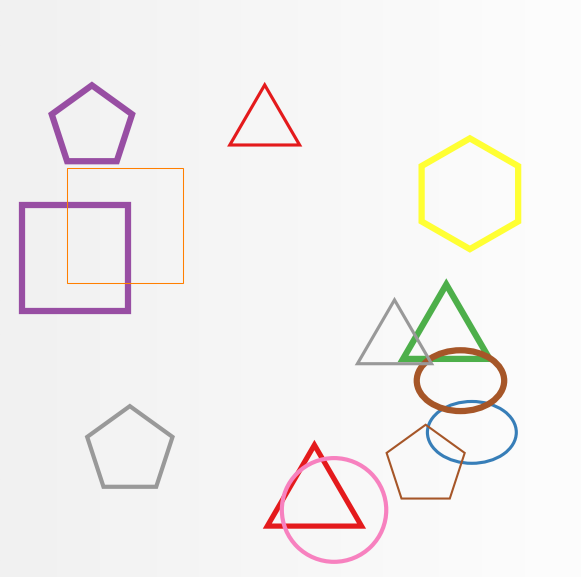[{"shape": "triangle", "thickness": 1.5, "radius": 0.35, "center": [0.455, 0.783]}, {"shape": "triangle", "thickness": 2.5, "radius": 0.47, "center": [0.541, 0.135]}, {"shape": "oval", "thickness": 1.5, "radius": 0.38, "center": [0.812, 0.25]}, {"shape": "triangle", "thickness": 3, "radius": 0.43, "center": [0.768, 0.421]}, {"shape": "pentagon", "thickness": 3, "radius": 0.36, "center": [0.158, 0.779]}, {"shape": "square", "thickness": 3, "radius": 0.46, "center": [0.129, 0.553]}, {"shape": "square", "thickness": 0.5, "radius": 0.5, "center": [0.215, 0.608]}, {"shape": "hexagon", "thickness": 3, "radius": 0.48, "center": [0.808, 0.664]}, {"shape": "pentagon", "thickness": 1, "radius": 0.35, "center": [0.732, 0.193]}, {"shape": "oval", "thickness": 3, "radius": 0.38, "center": [0.792, 0.34]}, {"shape": "circle", "thickness": 2, "radius": 0.45, "center": [0.575, 0.116]}, {"shape": "pentagon", "thickness": 2, "radius": 0.39, "center": [0.223, 0.219]}, {"shape": "triangle", "thickness": 1.5, "radius": 0.37, "center": [0.679, 0.406]}]